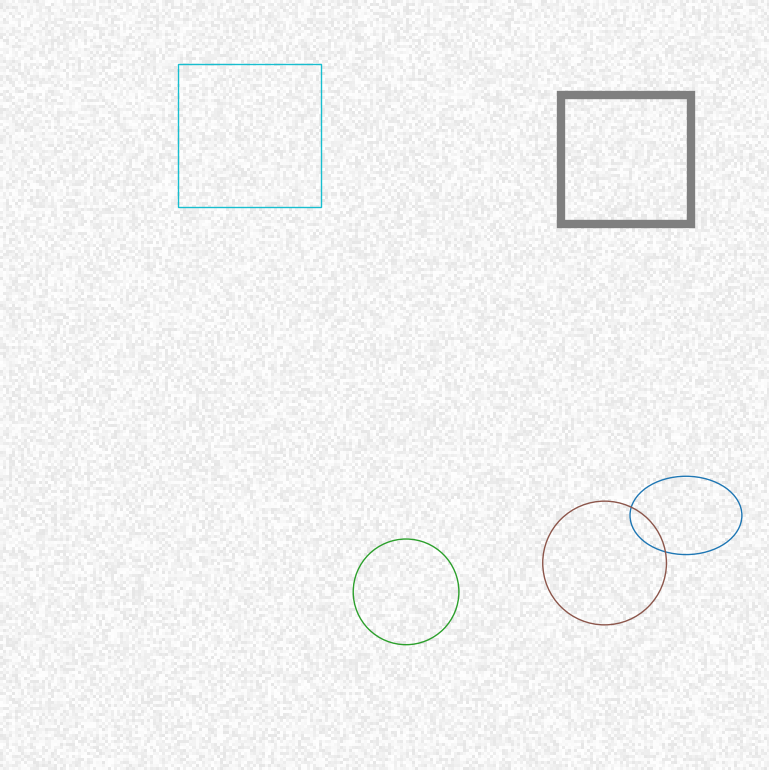[{"shape": "oval", "thickness": 0.5, "radius": 0.36, "center": [0.891, 0.331]}, {"shape": "circle", "thickness": 0.5, "radius": 0.34, "center": [0.527, 0.231]}, {"shape": "circle", "thickness": 0.5, "radius": 0.4, "center": [0.785, 0.269]}, {"shape": "square", "thickness": 3, "radius": 0.42, "center": [0.813, 0.793]}, {"shape": "square", "thickness": 0.5, "radius": 0.46, "center": [0.324, 0.824]}]